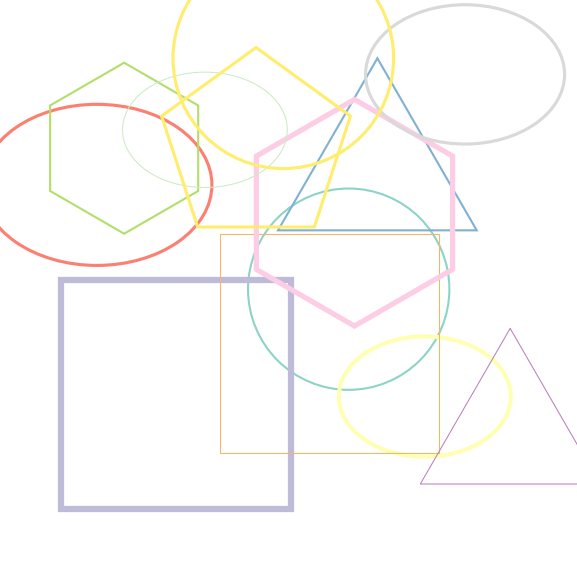[{"shape": "circle", "thickness": 1, "radius": 0.87, "center": [0.604, 0.498]}, {"shape": "oval", "thickness": 2, "radius": 0.74, "center": [0.736, 0.312]}, {"shape": "square", "thickness": 3, "radius": 0.99, "center": [0.305, 0.316]}, {"shape": "oval", "thickness": 1.5, "radius": 1.0, "center": [0.168, 0.679]}, {"shape": "triangle", "thickness": 1, "radius": 0.99, "center": [0.653, 0.7]}, {"shape": "square", "thickness": 0.5, "radius": 0.95, "center": [0.571, 0.405]}, {"shape": "hexagon", "thickness": 1, "radius": 0.74, "center": [0.215, 0.742]}, {"shape": "hexagon", "thickness": 2.5, "radius": 0.98, "center": [0.614, 0.631]}, {"shape": "oval", "thickness": 1.5, "radius": 0.86, "center": [0.805, 0.87]}, {"shape": "triangle", "thickness": 0.5, "radius": 0.9, "center": [0.883, 0.251]}, {"shape": "oval", "thickness": 0.5, "radius": 0.71, "center": [0.355, 0.774]}, {"shape": "pentagon", "thickness": 1.5, "radius": 0.86, "center": [0.443, 0.745]}, {"shape": "circle", "thickness": 1.5, "radius": 0.96, "center": [0.491, 0.898]}]